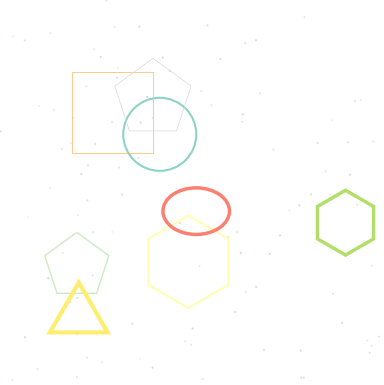[{"shape": "circle", "thickness": 1.5, "radius": 0.47, "center": [0.415, 0.651]}, {"shape": "hexagon", "thickness": 1.5, "radius": 0.6, "center": [0.489, 0.32]}, {"shape": "oval", "thickness": 2.5, "radius": 0.43, "center": [0.51, 0.452]}, {"shape": "square", "thickness": 0.5, "radius": 0.53, "center": [0.292, 0.708]}, {"shape": "hexagon", "thickness": 2.5, "radius": 0.42, "center": [0.897, 0.422]}, {"shape": "pentagon", "thickness": 0.5, "radius": 0.52, "center": [0.397, 0.744]}, {"shape": "pentagon", "thickness": 1, "radius": 0.44, "center": [0.2, 0.309]}, {"shape": "triangle", "thickness": 3, "radius": 0.43, "center": [0.205, 0.18]}]